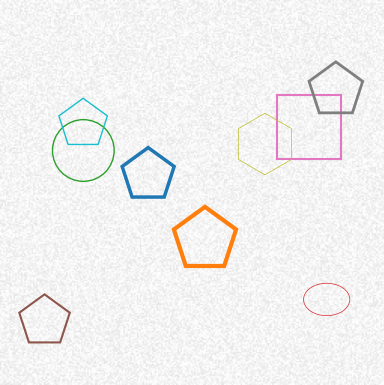[{"shape": "pentagon", "thickness": 2.5, "radius": 0.35, "center": [0.385, 0.546]}, {"shape": "pentagon", "thickness": 3, "radius": 0.42, "center": [0.532, 0.378]}, {"shape": "circle", "thickness": 1, "radius": 0.4, "center": [0.216, 0.609]}, {"shape": "oval", "thickness": 0.5, "radius": 0.3, "center": [0.848, 0.222]}, {"shape": "pentagon", "thickness": 1.5, "radius": 0.34, "center": [0.116, 0.166]}, {"shape": "square", "thickness": 1.5, "radius": 0.41, "center": [0.803, 0.671]}, {"shape": "pentagon", "thickness": 2, "radius": 0.37, "center": [0.872, 0.766]}, {"shape": "hexagon", "thickness": 0.5, "radius": 0.4, "center": [0.688, 0.626]}, {"shape": "pentagon", "thickness": 1, "radius": 0.33, "center": [0.216, 0.678]}]